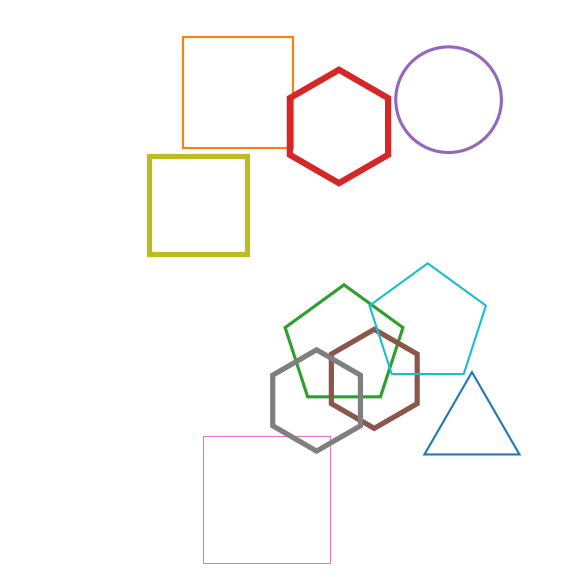[{"shape": "triangle", "thickness": 1, "radius": 0.48, "center": [0.817, 0.26]}, {"shape": "square", "thickness": 1, "radius": 0.48, "center": [0.412, 0.839]}, {"shape": "pentagon", "thickness": 1.5, "radius": 0.54, "center": [0.596, 0.399]}, {"shape": "hexagon", "thickness": 3, "radius": 0.49, "center": [0.587, 0.78]}, {"shape": "circle", "thickness": 1.5, "radius": 0.46, "center": [0.777, 0.827]}, {"shape": "hexagon", "thickness": 2.5, "radius": 0.43, "center": [0.648, 0.343]}, {"shape": "square", "thickness": 0.5, "radius": 0.55, "center": [0.461, 0.134]}, {"shape": "hexagon", "thickness": 2.5, "radius": 0.44, "center": [0.548, 0.306]}, {"shape": "square", "thickness": 2.5, "radius": 0.42, "center": [0.342, 0.644]}, {"shape": "pentagon", "thickness": 1, "radius": 0.53, "center": [0.741, 0.437]}]